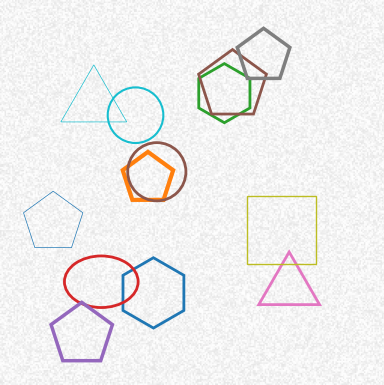[{"shape": "hexagon", "thickness": 2, "radius": 0.46, "center": [0.399, 0.239]}, {"shape": "pentagon", "thickness": 0.5, "radius": 0.41, "center": [0.138, 0.422]}, {"shape": "pentagon", "thickness": 3, "radius": 0.34, "center": [0.384, 0.537]}, {"shape": "hexagon", "thickness": 2, "radius": 0.38, "center": [0.583, 0.758]}, {"shape": "oval", "thickness": 2, "radius": 0.48, "center": [0.263, 0.268]}, {"shape": "pentagon", "thickness": 2.5, "radius": 0.42, "center": [0.212, 0.131]}, {"shape": "pentagon", "thickness": 2, "radius": 0.46, "center": [0.604, 0.779]}, {"shape": "circle", "thickness": 2, "radius": 0.38, "center": [0.407, 0.554]}, {"shape": "triangle", "thickness": 2, "radius": 0.46, "center": [0.751, 0.254]}, {"shape": "pentagon", "thickness": 2.5, "radius": 0.36, "center": [0.685, 0.855]}, {"shape": "square", "thickness": 1, "radius": 0.45, "center": [0.73, 0.403]}, {"shape": "circle", "thickness": 1.5, "radius": 0.36, "center": [0.352, 0.701]}, {"shape": "triangle", "thickness": 0.5, "radius": 0.49, "center": [0.244, 0.733]}]